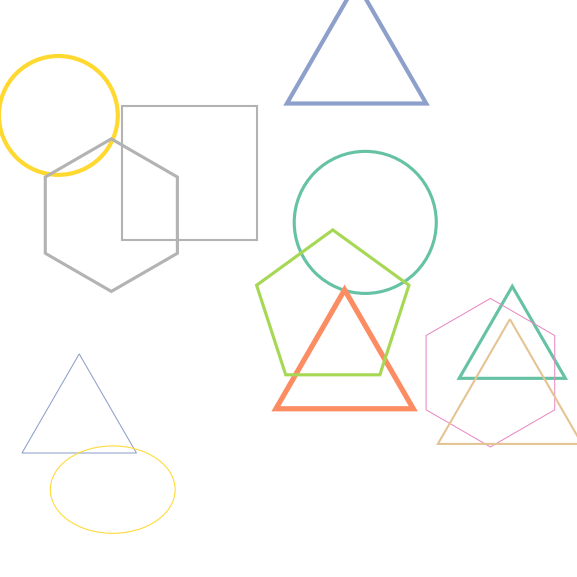[{"shape": "circle", "thickness": 1.5, "radius": 0.61, "center": [0.632, 0.614]}, {"shape": "triangle", "thickness": 1.5, "radius": 0.53, "center": [0.887, 0.397]}, {"shape": "triangle", "thickness": 2.5, "radius": 0.69, "center": [0.597, 0.36]}, {"shape": "triangle", "thickness": 0.5, "radius": 0.57, "center": [0.137, 0.272]}, {"shape": "triangle", "thickness": 2, "radius": 0.7, "center": [0.617, 0.89]}, {"shape": "hexagon", "thickness": 0.5, "radius": 0.64, "center": [0.849, 0.354]}, {"shape": "pentagon", "thickness": 1.5, "radius": 0.69, "center": [0.576, 0.462]}, {"shape": "oval", "thickness": 0.5, "radius": 0.54, "center": [0.195, 0.151]}, {"shape": "circle", "thickness": 2, "radius": 0.51, "center": [0.101, 0.799]}, {"shape": "triangle", "thickness": 1, "radius": 0.72, "center": [0.883, 0.302]}, {"shape": "square", "thickness": 1, "radius": 0.58, "center": [0.328, 0.7]}, {"shape": "hexagon", "thickness": 1.5, "radius": 0.66, "center": [0.193, 0.627]}]